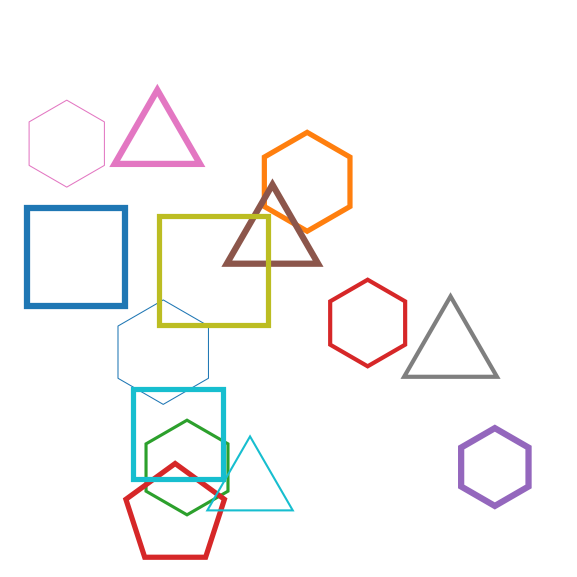[{"shape": "square", "thickness": 3, "radius": 0.43, "center": [0.131, 0.554]}, {"shape": "hexagon", "thickness": 0.5, "radius": 0.45, "center": [0.283, 0.389]}, {"shape": "hexagon", "thickness": 2.5, "radius": 0.43, "center": [0.532, 0.684]}, {"shape": "hexagon", "thickness": 1.5, "radius": 0.41, "center": [0.324, 0.19]}, {"shape": "pentagon", "thickness": 2.5, "radius": 0.45, "center": [0.303, 0.107]}, {"shape": "hexagon", "thickness": 2, "radius": 0.37, "center": [0.637, 0.44]}, {"shape": "hexagon", "thickness": 3, "radius": 0.34, "center": [0.857, 0.19]}, {"shape": "triangle", "thickness": 3, "radius": 0.46, "center": [0.472, 0.588]}, {"shape": "hexagon", "thickness": 0.5, "radius": 0.38, "center": [0.116, 0.75]}, {"shape": "triangle", "thickness": 3, "radius": 0.43, "center": [0.272, 0.758]}, {"shape": "triangle", "thickness": 2, "radius": 0.46, "center": [0.78, 0.393]}, {"shape": "square", "thickness": 2.5, "radius": 0.47, "center": [0.369, 0.53]}, {"shape": "square", "thickness": 2.5, "radius": 0.39, "center": [0.308, 0.248]}, {"shape": "triangle", "thickness": 1, "radius": 0.43, "center": [0.433, 0.158]}]